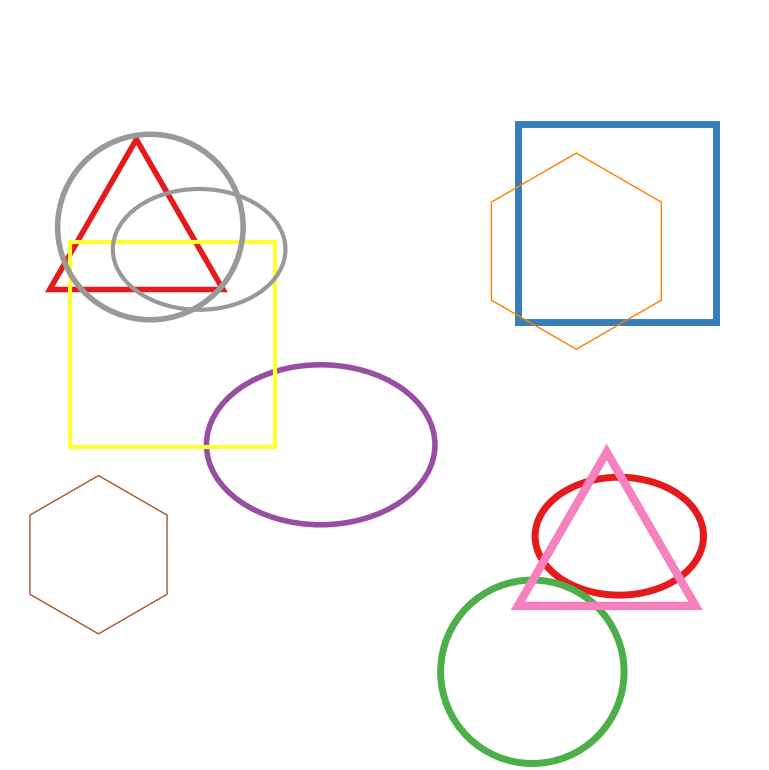[{"shape": "oval", "thickness": 2.5, "radius": 0.55, "center": [0.804, 0.304]}, {"shape": "triangle", "thickness": 2, "radius": 0.65, "center": [0.177, 0.689]}, {"shape": "square", "thickness": 2.5, "radius": 0.64, "center": [0.801, 0.71]}, {"shape": "circle", "thickness": 2.5, "radius": 0.6, "center": [0.691, 0.128]}, {"shape": "oval", "thickness": 2, "radius": 0.74, "center": [0.417, 0.422]}, {"shape": "hexagon", "thickness": 0.5, "radius": 0.64, "center": [0.749, 0.674]}, {"shape": "square", "thickness": 1.5, "radius": 0.67, "center": [0.224, 0.552]}, {"shape": "hexagon", "thickness": 0.5, "radius": 0.51, "center": [0.128, 0.28]}, {"shape": "triangle", "thickness": 3, "radius": 0.67, "center": [0.788, 0.28]}, {"shape": "oval", "thickness": 1.5, "radius": 0.56, "center": [0.259, 0.676]}, {"shape": "circle", "thickness": 2, "radius": 0.6, "center": [0.195, 0.705]}]